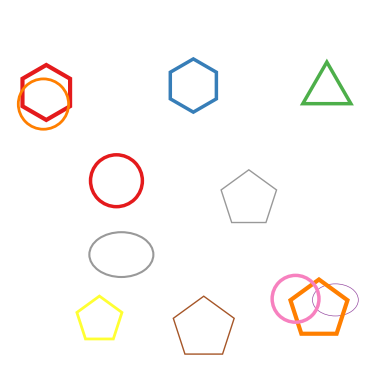[{"shape": "circle", "thickness": 2.5, "radius": 0.34, "center": [0.302, 0.531]}, {"shape": "hexagon", "thickness": 3, "radius": 0.36, "center": [0.12, 0.76]}, {"shape": "hexagon", "thickness": 2.5, "radius": 0.35, "center": [0.502, 0.778]}, {"shape": "triangle", "thickness": 2.5, "radius": 0.36, "center": [0.849, 0.767]}, {"shape": "oval", "thickness": 0.5, "radius": 0.3, "center": [0.871, 0.221]}, {"shape": "circle", "thickness": 2, "radius": 0.33, "center": [0.113, 0.73]}, {"shape": "pentagon", "thickness": 3, "radius": 0.39, "center": [0.828, 0.196]}, {"shape": "pentagon", "thickness": 2, "radius": 0.31, "center": [0.258, 0.169]}, {"shape": "pentagon", "thickness": 1, "radius": 0.42, "center": [0.529, 0.148]}, {"shape": "circle", "thickness": 2.5, "radius": 0.3, "center": [0.768, 0.224]}, {"shape": "oval", "thickness": 1.5, "radius": 0.42, "center": [0.315, 0.339]}, {"shape": "pentagon", "thickness": 1, "radius": 0.38, "center": [0.646, 0.483]}]